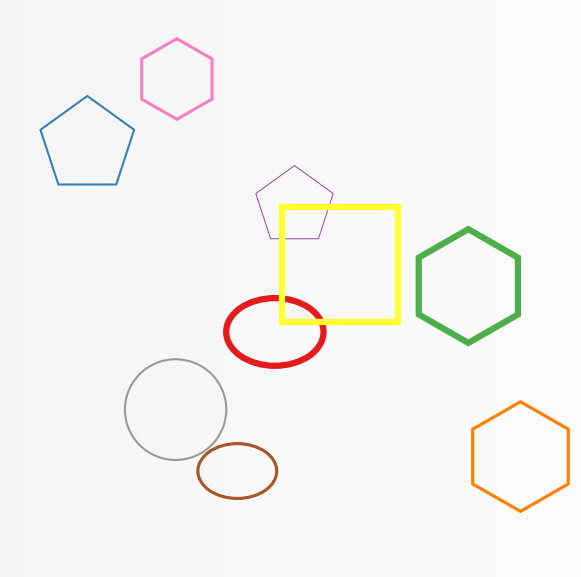[{"shape": "oval", "thickness": 3, "radius": 0.42, "center": [0.473, 0.424]}, {"shape": "pentagon", "thickness": 1, "radius": 0.42, "center": [0.15, 0.748]}, {"shape": "hexagon", "thickness": 3, "radius": 0.49, "center": [0.806, 0.504]}, {"shape": "pentagon", "thickness": 0.5, "radius": 0.35, "center": [0.507, 0.642]}, {"shape": "hexagon", "thickness": 1.5, "radius": 0.47, "center": [0.895, 0.209]}, {"shape": "square", "thickness": 3, "radius": 0.5, "center": [0.585, 0.541]}, {"shape": "oval", "thickness": 1.5, "radius": 0.34, "center": [0.408, 0.183]}, {"shape": "hexagon", "thickness": 1.5, "radius": 0.35, "center": [0.304, 0.862]}, {"shape": "circle", "thickness": 1, "radius": 0.44, "center": [0.302, 0.29]}]